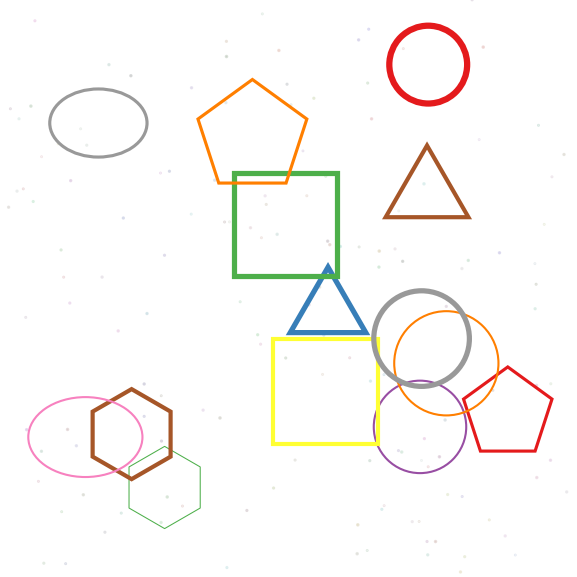[{"shape": "pentagon", "thickness": 1.5, "radius": 0.4, "center": [0.879, 0.283]}, {"shape": "circle", "thickness": 3, "radius": 0.34, "center": [0.742, 0.887]}, {"shape": "triangle", "thickness": 2.5, "radius": 0.38, "center": [0.568, 0.461]}, {"shape": "hexagon", "thickness": 0.5, "radius": 0.36, "center": [0.285, 0.155]}, {"shape": "square", "thickness": 2.5, "radius": 0.45, "center": [0.495, 0.61]}, {"shape": "circle", "thickness": 1, "radius": 0.4, "center": [0.727, 0.26]}, {"shape": "circle", "thickness": 1, "radius": 0.45, "center": [0.773, 0.37]}, {"shape": "pentagon", "thickness": 1.5, "radius": 0.5, "center": [0.437, 0.762]}, {"shape": "square", "thickness": 2, "radius": 0.45, "center": [0.563, 0.322]}, {"shape": "hexagon", "thickness": 2, "radius": 0.39, "center": [0.228, 0.247]}, {"shape": "triangle", "thickness": 2, "radius": 0.41, "center": [0.739, 0.664]}, {"shape": "oval", "thickness": 1, "radius": 0.49, "center": [0.148, 0.242]}, {"shape": "oval", "thickness": 1.5, "radius": 0.42, "center": [0.17, 0.786]}, {"shape": "circle", "thickness": 2.5, "radius": 0.41, "center": [0.73, 0.413]}]